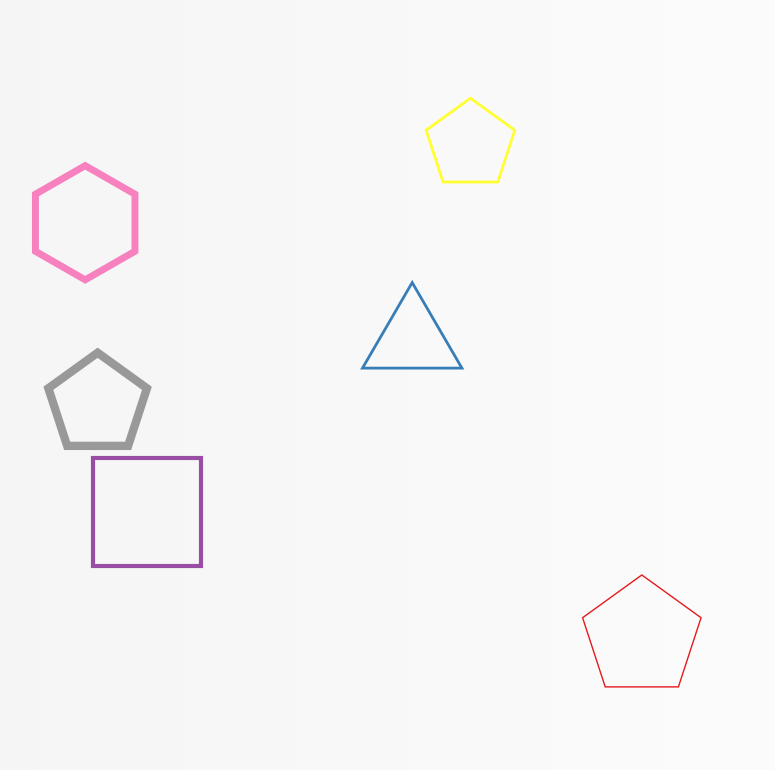[{"shape": "pentagon", "thickness": 0.5, "radius": 0.4, "center": [0.828, 0.173]}, {"shape": "triangle", "thickness": 1, "radius": 0.37, "center": [0.532, 0.559]}, {"shape": "square", "thickness": 1.5, "radius": 0.35, "center": [0.19, 0.335]}, {"shape": "pentagon", "thickness": 1, "radius": 0.3, "center": [0.607, 0.812]}, {"shape": "hexagon", "thickness": 2.5, "radius": 0.37, "center": [0.11, 0.711]}, {"shape": "pentagon", "thickness": 3, "radius": 0.33, "center": [0.126, 0.475]}]